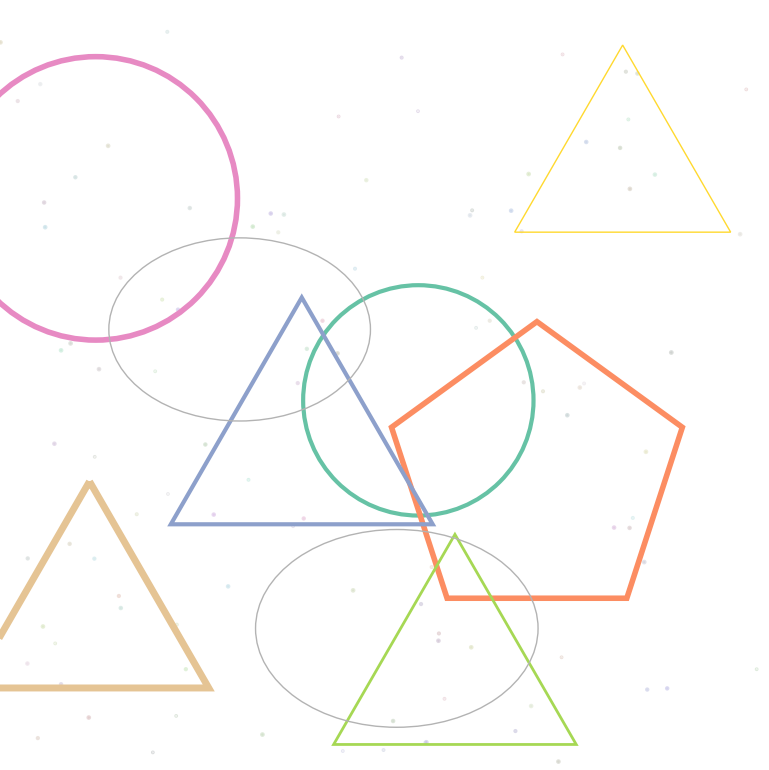[{"shape": "circle", "thickness": 1.5, "radius": 0.75, "center": [0.543, 0.48]}, {"shape": "pentagon", "thickness": 2, "radius": 0.99, "center": [0.697, 0.384]}, {"shape": "triangle", "thickness": 1.5, "radius": 0.98, "center": [0.392, 0.417]}, {"shape": "circle", "thickness": 2, "radius": 0.92, "center": [0.124, 0.742]}, {"shape": "triangle", "thickness": 1, "radius": 0.91, "center": [0.591, 0.124]}, {"shape": "triangle", "thickness": 0.5, "radius": 0.81, "center": [0.809, 0.779]}, {"shape": "triangle", "thickness": 2.5, "radius": 0.89, "center": [0.116, 0.196]}, {"shape": "oval", "thickness": 0.5, "radius": 0.85, "center": [0.311, 0.572]}, {"shape": "oval", "thickness": 0.5, "radius": 0.92, "center": [0.515, 0.184]}]